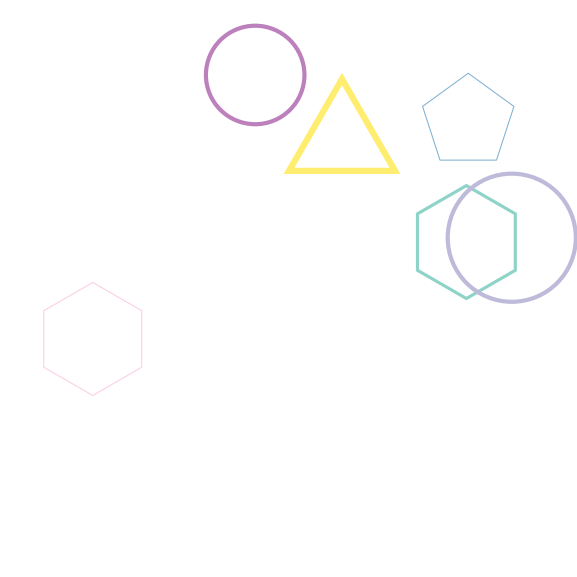[{"shape": "hexagon", "thickness": 1.5, "radius": 0.49, "center": [0.808, 0.58]}, {"shape": "circle", "thickness": 2, "radius": 0.55, "center": [0.886, 0.587]}, {"shape": "pentagon", "thickness": 0.5, "radius": 0.42, "center": [0.811, 0.789]}, {"shape": "hexagon", "thickness": 0.5, "radius": 0.49, "center": [0.161, 0.412]}, {"shape": "circle", "thickness": 2, "radius": 0.43, "center": [0.442, 0.869]}, {"shape": "triangle", "thickness": 3, "radius": 0.53, "center": [0.592, 0.756]}]